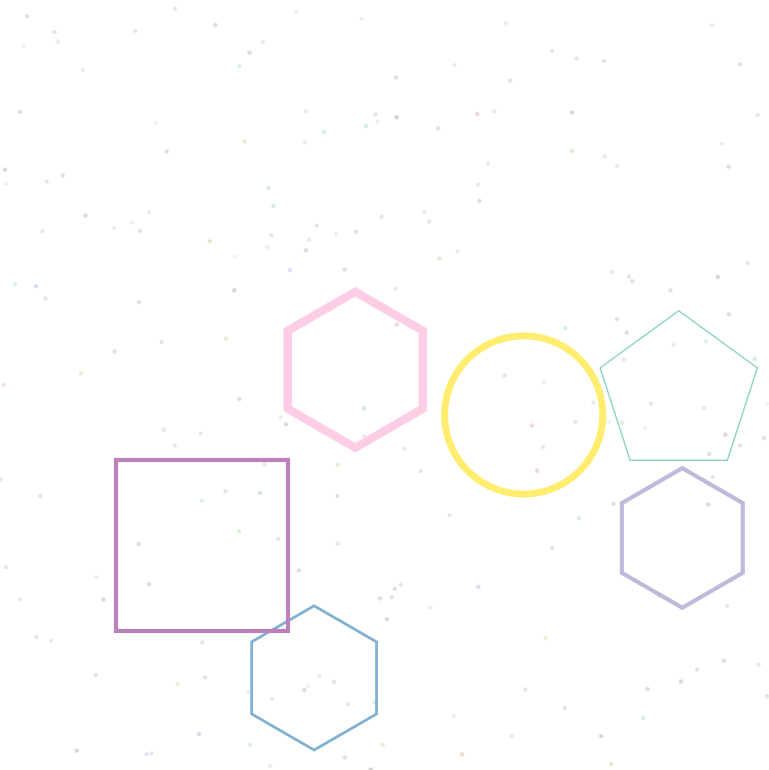[{"shape": "pentagon", "thickness": 0.5, "radius": 0.54, "center": [0.881, 0.489]}, {"shape": "hexagon", "thickness": 1.5, "radius": 0.45, "center": [0.886, 0.301]}, {"shape": "hexagon", "thickness": 1, "radius": 0.47, "center": [0.408, 0.12]}, {"shape": "hexagon", "thickness": 3, "radius": 0.51, "center": [0.461, 0.52]}, {"shape": "square", "thickness": 1.5, "radius": 0.56, "center": [0.263, 0.292]}, {"shape": "circle", "thickness": 2.5, "radius": 0.51, "center": [0.68, 0.461]}]